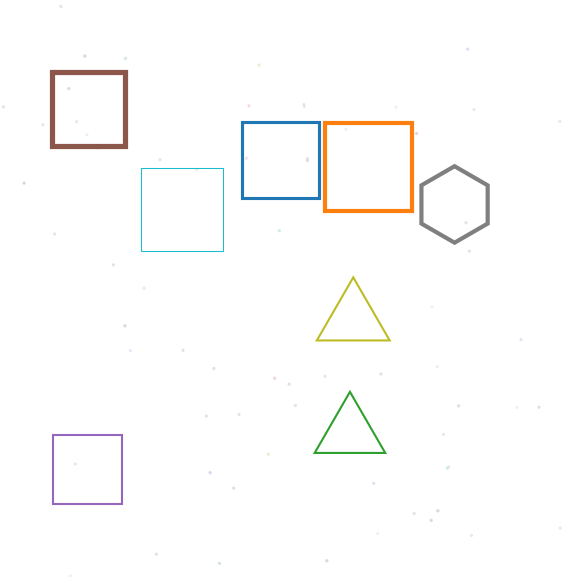[{"shape": "square", "thickness": 1.5, "radius": 0.33, "center": [0.485, 0.722]}, {"shape": "square", "thickness": 2, "radius": 0.38, "center": [0.638, 0.71]}, {"shape": "triangle", "thickness": 1, "radius": 0.35, "center": [0.606, 0.25]}, {"shape": "square", "thickness": 1, "radius": 0.3, "center": [0.152, 0.186]}, {"shape": "square", "thickness": 2.5, "radius": 0.32, "center": [0.153, 0.811]}, {"shape": "hexagon", "thickness": 2, "radius": 0.33, "center": [0.787, 0.645]}, {"shape": "triangle", "thickness": 1, "radius": 0.36, "center": [0.612, 0.446]}, {"shape": "square", "thickness": 0.5, "radius": 0.36, "center": [0.315, 0.636]}]